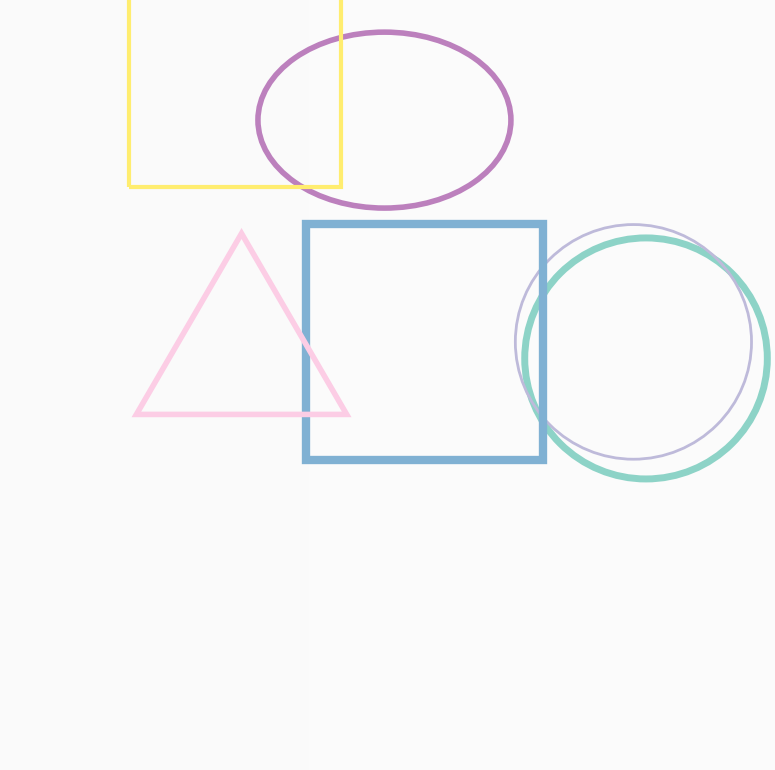[{"shape": "circle", "thickness": 2.5, "radius": 0.78, "center": [0.834, 0.534]}, {"shape": "circle", "thickness": 1, "radius": 0.76, "center": [0.817, 0.556]}, {"shape": "square", "thickness": 3, "radius": 0.77, "center": [0.548, 0.555]}, {"shape": "triangle", "thickness": 2, "radius": 0.78, "center": [0.312, 0.54]}, {"shape": "oval", "thickness": 2, "radius": 0.82, "center": [0.496, 0.844]}, {"shape": "square", "thickness": 1.5, "radius": 0.68, "center": [0.303, 0.894]}]